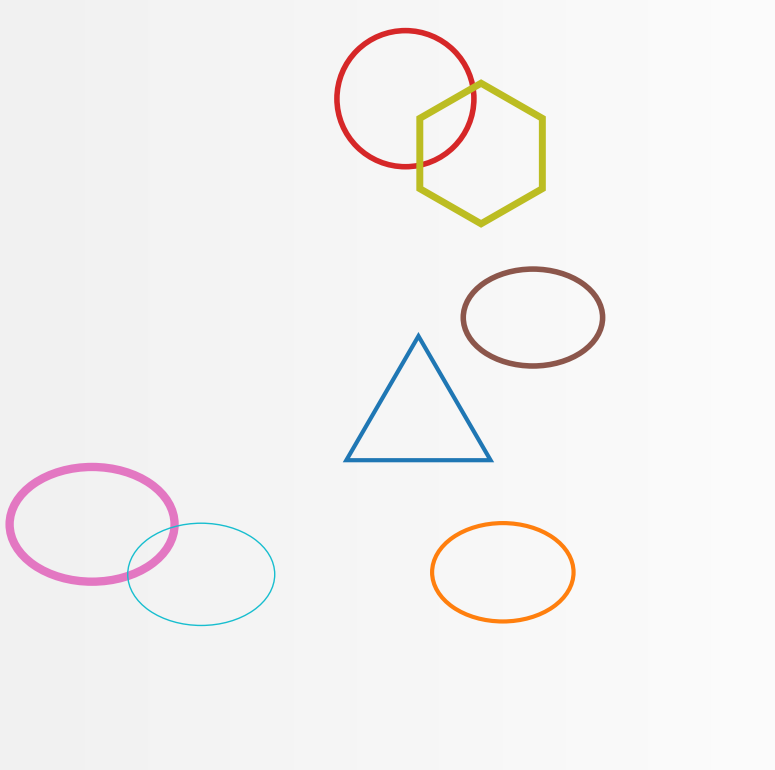[{"shape": "triangle", "thickness": 1.5, "radius": 0.54, "center": [0.54, 0.456]}, {"shape": "oval", "thickness": 1.5, "radius": 0.46, "center": [0.649, 0.257]}, {"shape": "circle", "thickness": 2, "radius": 0.44, "center": [0.523, 0.872]}, {"shape": "oval", "thickness": 2, "radius": 0.45, "center": [0.688, 0.588]}, {"shape": "oval", "thickness": 3, "radius": 0.53, "center": [0.119, 0.319]}, {"shape": "hexagon", "thickness": 2.5, "radius": 0.46, "center": [0.621, 0.801]}, {"shape": "oval", "thickness": 0.5, "radius": 0.47, "center": [0.26, 0.254]}]